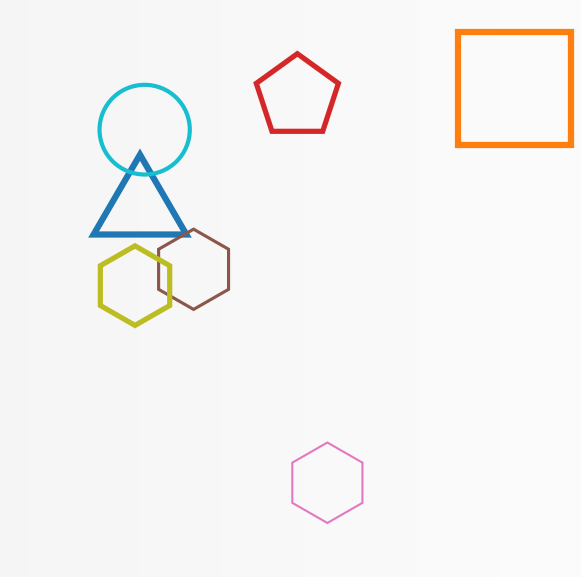[{"shape": "triangle", "thickness": 3, "radius": 0.46, "center": [0.241, 0.639]}, {"shape": "square", "thickness": 3, "radius": 0.49, "center": [0.885, 0.846]}, {"shape": "pentagon", "thickness": 2.5, "radius": 0.37, "center": [0.512, 0.832]}, {"shape": "hexagon", "thickness": 1.5, "radius": 0.35, "center": [0.333, 0.533]}, {"shape": "hexagon", "thickness": 1, "radius": 0.35, "center": [0.563, 0.163]}, {"shape": "hexagon", "thickness": 2.5, "radius": 0.34, "center": [0.232, 0.505]}, {"shape": "circle", "thickness": 2, "radius": 0.39, "center": [0.249, 0.775]}]